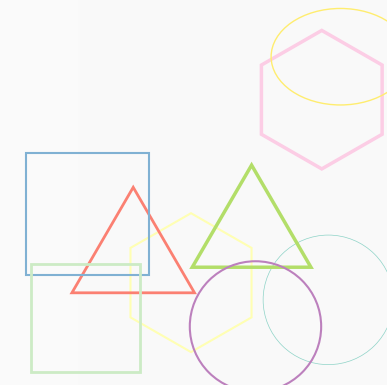[{"shape": "circle", "thickness": 0.5, "radius": 0.84, "center": [0.847, 0.221]}, {"shape": "hexagon", "thickness": 1.5, "radius": 0.9, "center": [0.493, 0.266]}, {"shape": "triangle", "thickness": 2, "radius": 0.91, "center": [0.344, 0.331]}, {"shape": "square", "thickness": 1.5, "radius": 0.79, "center": [0.226, 0.444]}, {"shape": "triangle", "thickness": 2.5, "radius": 0.88, "center": [0.649, 0.394]}, {"shape": "hexagon", "thickness": 2.5, "radius": 0.9, "center": [0.83, 0.741]}, {"shape": "circle", "thickness": 1.5, "radius": 0.85, "center": [0.659, 0.152]}, {"shape": "square", "thickness": 2, "radius": 0.7, "center": [0.22, 0.173]}, {"shape": "oval", "thickness": 1, "radius": 0.9, "center": [0.879, 0.853]}]